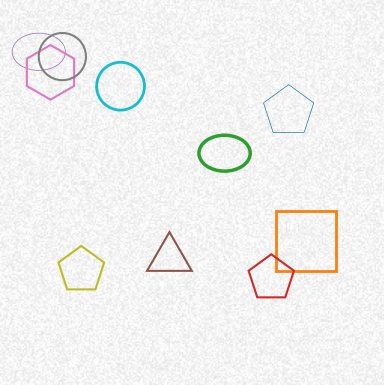[{"shape": "pentagon", "thickness": 0.5, "radius": 0.34, "center": [0.75, 0.712]}, {"shape": "square", "thickness": 2, "radius": 0.39, "center": [0.794, 0.373]}, {"shape": "oval", "thickness": 2.5, "radius": 0.33, "center": [0.583, 0.602]}, {"shape": "pentagon", "thickness": 1.5, "radius": 0.31, "center": [0.705, 0.278]}, {"shape": "oval", "thickness": 0.5, "radius": 0.35, "center": [0.101, 0.865]}, {"shape": "triangle", "thickness": 1.5, "radius": 0.34, "center": [0.44, 0.33]}, {"shape": "hexagon", "thickness": 1.5, "radius": 0.35, "center": [0.131, 0.812]}, {"shape": "circle", "thickness": 1.5, "radius": 0.31, "center": [0.162, 0.853]}, {"shape": "pentagon", "thickness": 1.5, "radius": 0.31, "center": [0.211, 0.299]}, {"shape": "circle", "thickness": 2, "radius": 0.31, "center": [0.313, 0.776]}]